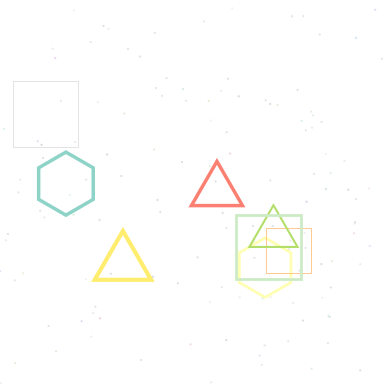[{"shape": "hexagon", "thickness": 2.5, "radius": 0.41, "center": [0.171, 0.523]}, {"shape": "hexagon", "thickness": 2, "radius": 0.39, "center": [0.689, 0.305]}, {"shape": "triangle", "thickness": 2.5, "radius": 0.38, "center": [0.564, 0.504]}, {"shape": "square", "thickness": 0.5, "radius": 0.29, "center": [0.75, 0.35]}, {"shape": "triangle", "thickness": 1.5, "radius": 0.36, "center": [0.71, 0.395]}, {"shape": "square", "thickness": 0.5, "radius": 0.43, "center": [0.119, 0.705]}, {"shape": "square", "thickness": 2, "radius": 0.42, "center": [0.697, 0.359]}, {"shape": "triangle", "thickness": 3, "radius": 0.42, "center": [0.319, 0.316]}]